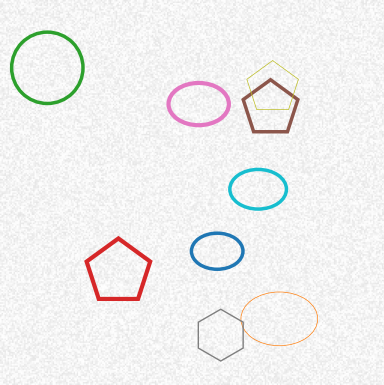[{"shape": "oval", "thickness": 2.5, "radius": 0.33, "center": [0.564, 0.347]}, {"shape": "oval", "thickness": 0.5, "radius": 0.5, "center": [0.725, 0.172]}, {"shape": "circle", "thickness": 2.5, "radius": 0.46, "center": [0.123, 0.824]}, {"shape": "pentagon", "thickness": 3, "radius": 0.43, "center": [0.308, 0.294]}, {"shape": "pentagon", "thickness": 2.5, "radius": 0.37, "center": [0.703, 0.718]}, {"shape": "oval", "thickness": 3, "radius": 0.39, "center": [0.516, 0.73]}, {"shape": "hexagon", "thickness": 1, "radius": 0.34, "center": [0.573, 0.13]}, {"shape": "pentagon", "thickness": 0.5, "radius": 0.35, "center": [0.708, 0.772]}, {"shape": "oval", "thickness": 2.5, "radius": 0.37, "center": [0.671, 0.508]}]